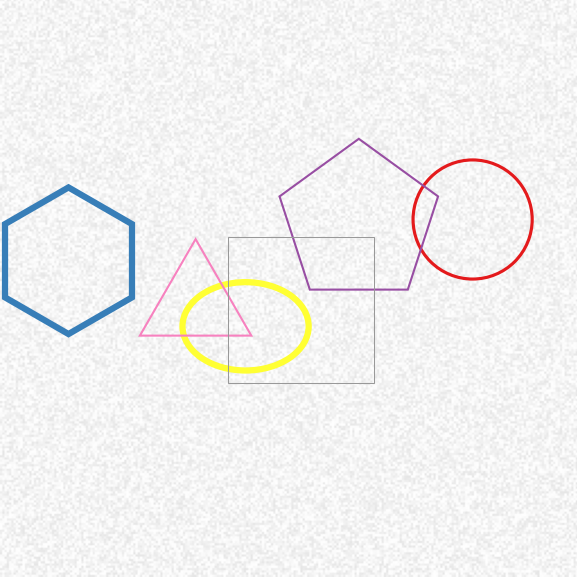[{"shape": "circle", "thickness": 1.5, "radius": 0.52, "center": [0.818, 0.619]}, {"shape": "hexagon", "thickness": 3, "radius": 0.63, "center": [0.119, 0.548]}, {"shape": "pentagon", "thickness": 1, "radius": 0.72, "center": [0.621, 0.614]}, {"shape": "oval", "thickness": 3, "radius": 0.55, "center": [0.425, 0.434]}, {"shape": "triangle", "thickness": 1, "radius": 0.56, "center": [0.339, 0.474]}, {"shape": "square", "thickness": 0.5, "radius": 0.63, "center": [0.522, 0.463]}]